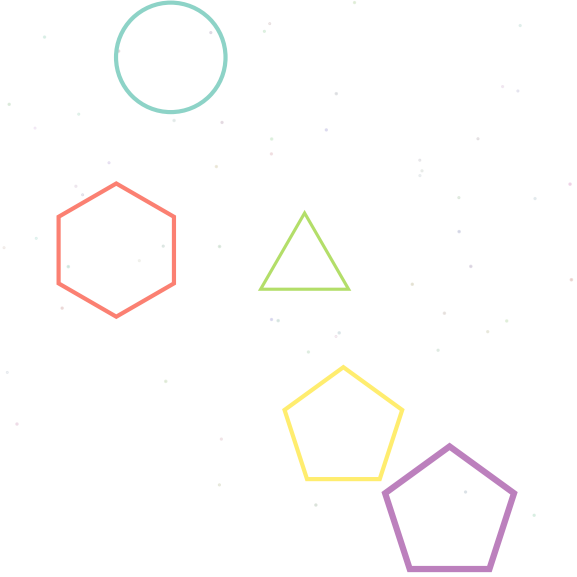[{"shape": "circle", "thickness": 2, "radius": 0.47, "center": [0.296, 0.9]}, {"shape": "hexagon", "thickness": 2, "radius": 0.58, "center": [0.201, 0.566]}, {"shape": "triangle", "thickness": 1.5, "radius": 0.44, "center": [0.527, 0.542]}, {"shape": "pentagon", "thickness": 3, "radius": 0.59, "center": [0.778, 0.109]}, {"shape": "pentagon", "thickness": 2, "radius": 0.54, "center": [0.595, 0.256]}]